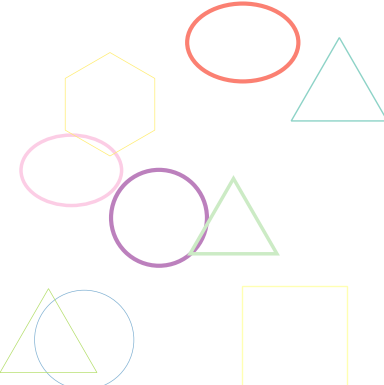[{"shape": "triangle", "thickness": 1, "radius": 0.72, "center": [0.881, 0.758]}, {"shape": "square", "thickness": 1, "radius": 0.68, "center": [0.765, 0.121]}, {"shape": "oval", "thickness": 3, "radius": 0.72, "center": [0.631, 0.89]}, {"shape": "circle", "thickness": 0.5, "radius": 0.64, "center": [0.219, 0.117]}, {"shape": "triangle", "thickness": 0.5, "radius": 0.73, "center": [0.126, 0.105]}, {"shape": "oval", "thickness": 2.5, "radius": 0.65, "center": [0.185, 0.558]}, {"shape": "circle", "thickness": 3, "radius": 0.62, "center": [0.413, 0.434]}, {"shape": "triangle", "thickness": 2.5, "radius": 0.65, "center": [0.606, 0.406]}, {"shape": "hexagon", "thickness": 0.5, "radius": 0.67, "center": [0.286, 0.729]}]